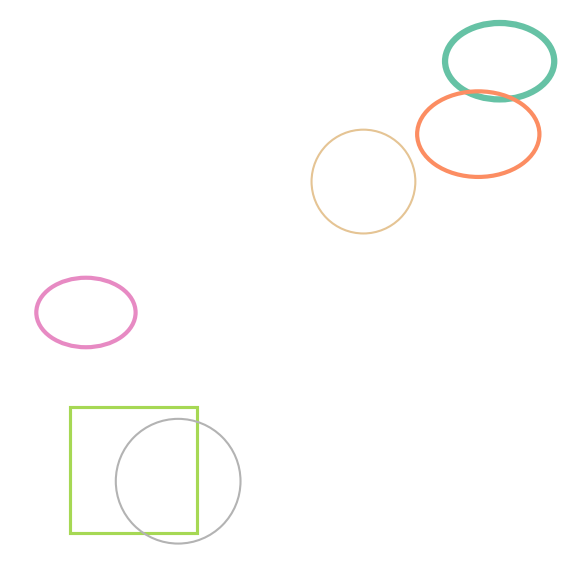[{"shape": "oval", "thickness": 3, "radius": 0.47, "center": [0.865, 0.893]}, {"shape": "oval", "thickness": 2, "radius": 0.53, "center": [0.828, 0.767]}, {"shape": "oval", "thickness": 2, "radius": 0.43, "center": [0.149, 0.458]}, {"shape": "square", "thickness": 1.5, "radius": 0.55, "center": [0.231, 0.185]}, {"shape": "circle", "thickness": 1, "radius": 0.45, "center": [0.629, 0.685]}, {"shape": "circle", "thickness": 1, "radius": 0.54, "center": [0.308, 0.166]}]